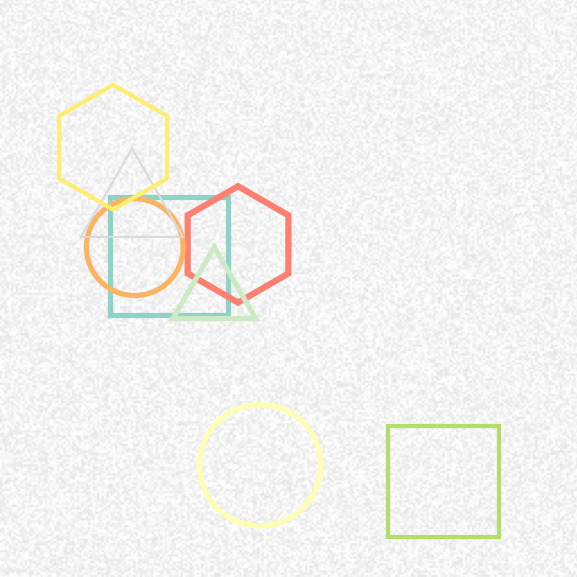[{"shape": "square", "thickness": 2.5, "radius": 0.51, "center": [0.292, 0.555]}, {"shape": "circle", "thickness": 2.5, "radius": 0.53, "center": [0.45, 0.193]}, {"shape": "hexagon", "thickness": 3, "radius": 0.5, "center": [0.412, 0.576]}, {"shape": "circle", "thickness": 2.5, "radius": 0.42, "center": [0.233, 0.571]}, {"shape": "square", "thickness": 2, "radius": 0.48, "center": [0.769, 0.166]}, {"shape": "triangle", "thickness": 1, "radius": 0.51, "center": [0.229, 0.64]}, {"shape": "triangle", "thickness": 2.5, "radius": 0.41, "center": [0.371, 0.489]}, {"shape": "hexagon", "thickness": 2, "radius": 0.54, "center": [0.196, 0.744]}]